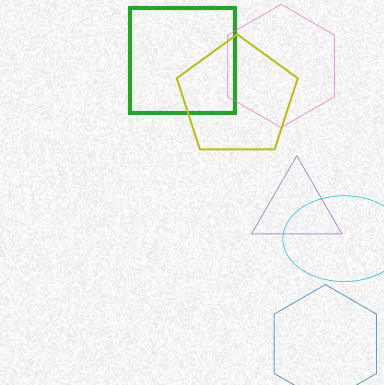[{"shape": "hexagon", "thickness": 0.5, "radius": 0.77, "center": [0.845, 0.107]}, {"shape": "square", "thickness": 3, "radius": 0.68, "center": [0.474, 0.843]}, {"shape": "triangle", "thickness": 0.5, "radius": 0.68, "center": [0.771, 0.46]}, {"shape": "hexagon", "thickness": 0.5, "radius": 0.8, "center": [0.73, 0.829]}, {"shape": "pentagon", "thickness": 1.5, "radius": 0.83, "center": [0.616, 0.746]}, {"shape": "oval", "thickness": 0.5, "radius": 0.8, "center": [0.894, 0.38]}]